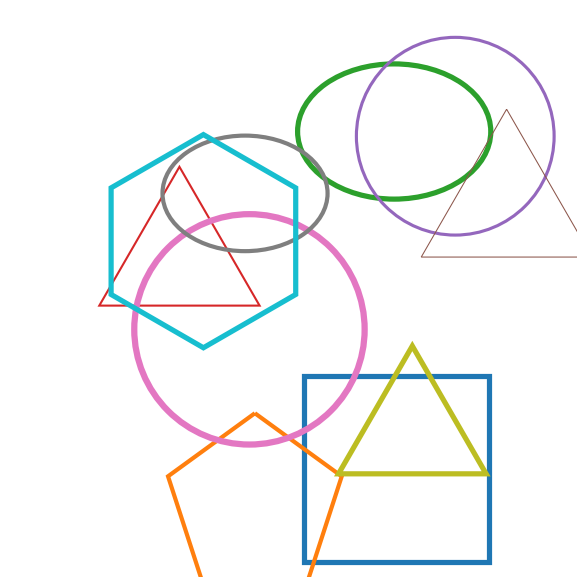[{"shape": "square", "thickness": 2.5, "radius": 0.8, "center": [0.686, 0.187]}, {"shape": "pentagon", "thickness": 2, "radius": 0.79, "center": [0.441, 0.125]}, {"shape": "oval", "thickness": 2.5, "radius": 0.84, "center": [0.683, 0.771]}, {"shape": "triangle", "thickness": 1, "radius": 0.8, "center": [0.311, 0.55]}, {"shape": "circle", "thickness": 1.5, "radius": 0.86, "center": [0.788, 0.763]}, {"shape": "triangle", "thickness": 0.5, "radius": 0.85, "center": [0.877, 0.639]}, {"shape": "circle", "thickness": 3, "radius": 1.0, "center": [0.432, 0.429]}, {"shape": "oval", "thickness": 2, "radius": 0.71, "center": [0.424, 0.664]}, {"shape": "triangle", "thickness": 2.5, "radius": 0.74, "center": [0.714, 0.252]}, {"shape": "hexagon", "thickness": 2.5, "radius": 0.92, "center": [0.352, 0.582]}]